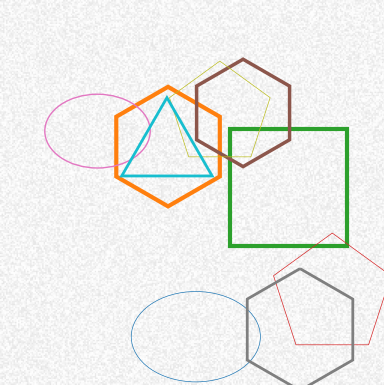[{"shape": "oval", "thickness": 0.5, "radius": 0.84, "center": [0.509, 0.125]}, {"shape": "hexagon", "thickness": 3, "radius": 0.78, "center": [0.436, 0.619]}, {"shape": "square", "thickness": 3, "radius": 0.76, "center": [0.749, 0.512]}, {"shape": "pentagon", "thickness": 0.5, "radius": 0.8, "center": [0.863, 0.234]}, {"shape": "hexagon", "thickness": 2.5, "radius": 0.7, "center": [0.631, 0.707]}, {"shape": "oval", "thickness": 1, "radius": 0.68, "center": [0.253, 0.659]}, {"shape": "hexagon", "thickness": 2, "radius": 0.79, "center": [0.779, 0.144]}, {"shape": "pentagon", "thickness": 0.5, "radius": 0.69, "center": [0.571, 0.704]}, {"shape": "triangle", "thickness": 2, "radius": 0.68, "center": [0.434, 0.611]}]